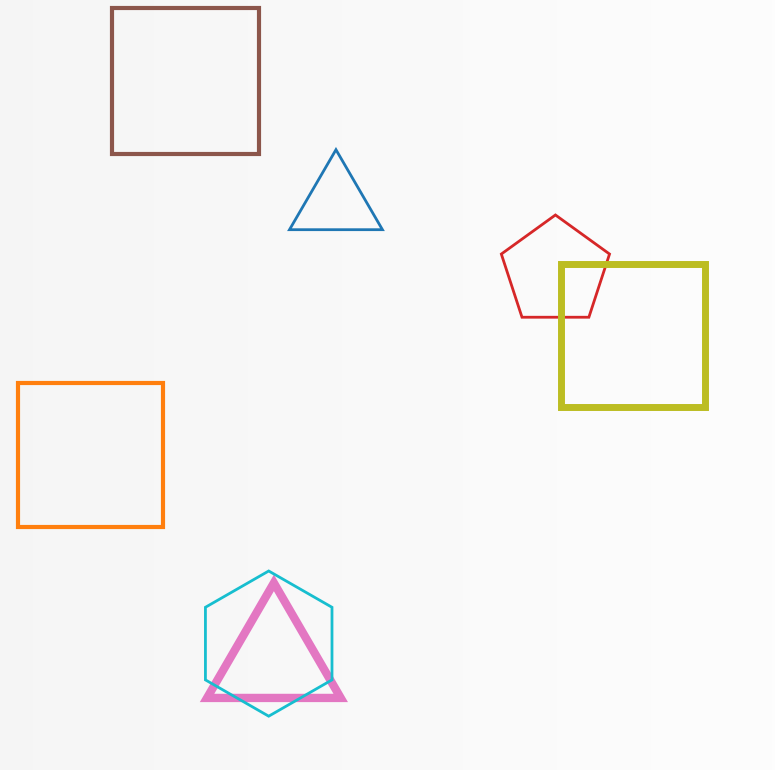[{"shape": "triangle", "thickness": 1, "radius": 0.35, "center": [0.434, 0.736]}, {"shape": "square", "thickness": 1.5, "radius": 0.47, "center": [0.117, 0.409]}, {"shape": "pentagon", "thickness": 1, "radius": 0.37, "center": [0.717, 0.647]}, {"shape": "square", "thickness": 1.5, "radius": 0.47, "center": [0.239, 0.895]}, {"shape": "triangle", "thickness": 3, "radius": 0.5, "center": [0.353, 0.143]}, {"shape": "square", "thickness": 2.5, "radius": 0.46, "center": [0.817, 0.564]}, {"shape": "hexagon", "thickness": 1, "radius": 0.47, "center": [0.347, 0.164]}]